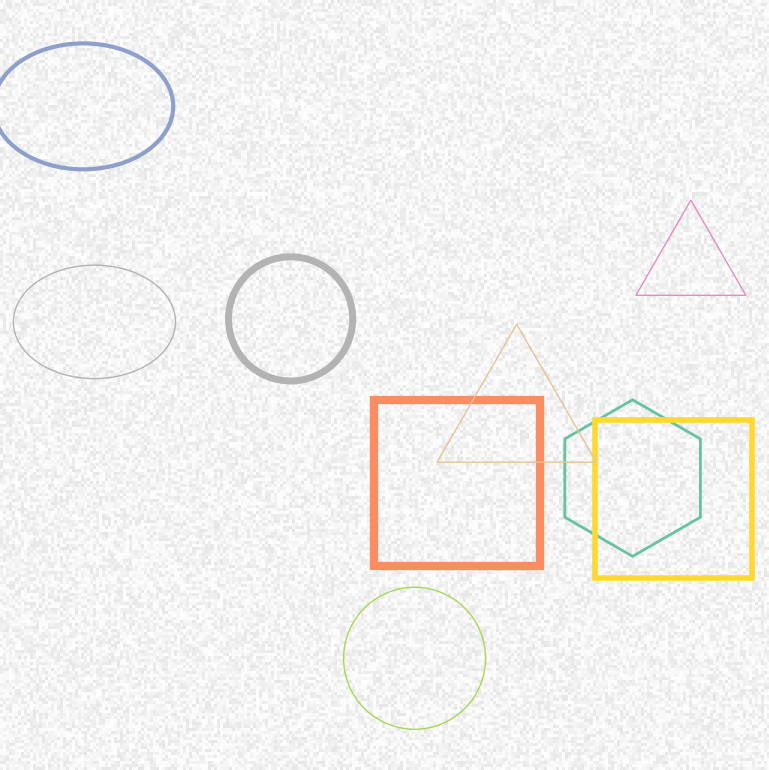[{"shape": "hexagon", "thickness": 1, "radius": 0.51, "center": [0.822, 0.379]}, {"shape": "square", "thickness": 3, "radius": 0.54, "center": [0.593, 0.373]}, {"shape": "oval", "thickness": 1.5, "radius": 0.58, "center": [0.108, 0.862]}, {"shape": "triangle", "thickness": 0.5, "radius": 0.41, "center": [0.897, 0.658]}, {"shape": "circle", "thickness": 0.5, "radius": 0.46, "center": [0.538, 0.145]}, {"shape": "square", "thickness": 2, "radius": 0.51, "center": [0.875, 0.352]}, {"shape": "triangle", "thickness": 0.5, "radius": 0.6, "center": [0.671, 0.46]}, {"shape": "circle", "thickness": 2.5, "radius": 0.4, "center": [0.377, 0.586]}, {"shape": "oval", "thickness": 0.5, "radius": 0.53, "center": [0.123, 0.582]}]